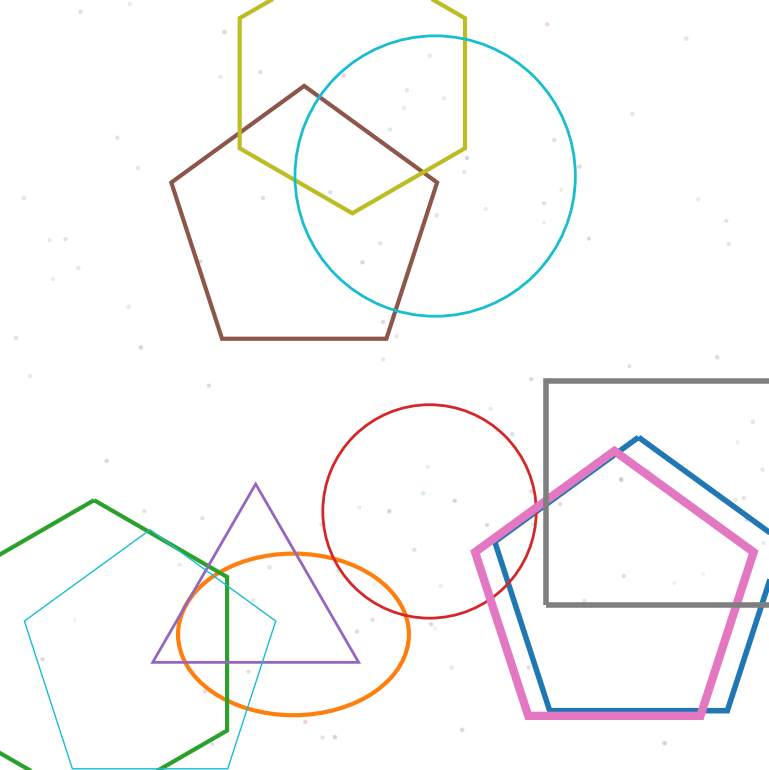[{"shape": "pentagon", "thickness": 2, "radius": 0.98, "center": [0.829, 0.236]}, {"shape": "oval", "thickness": 1.5, "radius": 0.75, "center": [0.381, 0.176]}, {"shape": "hexagon", "thickness": 1.5, "radius": 1.0, "center": [0.122, 0.151]}, {"shape": "circle", "thickness": 1, "radius": 0.69, "center": [0.558, 0.336]}, {"shape": "triangle", "thickness": 1, "radius": 0.77, "center": [0.332, 0.217]}, {"shape": "pentagon", "thickness": 1.5, "radius": 0.91, "center": [0.395, 0.707]}, {"shape": "pentagon", "thickness": 3, "radius": 0.95, "center": [0.798, 0.224]}, {"shape": "square", "thickness": 2, "radius": 0.73, "center": [0.855, 0.36]}, {"shape": "hexagon", "thickness": 1.5, "radius": 0.84, "center": [0.458, 0.892]}, {"shape": "circle", "thickness": 1, "radius": 0.91, "center": [0.565, 0.771]}, {"shape": "pentagon", "thickness": 0.5, "radius": 0.86, "center": [0.195, 0.14]}]